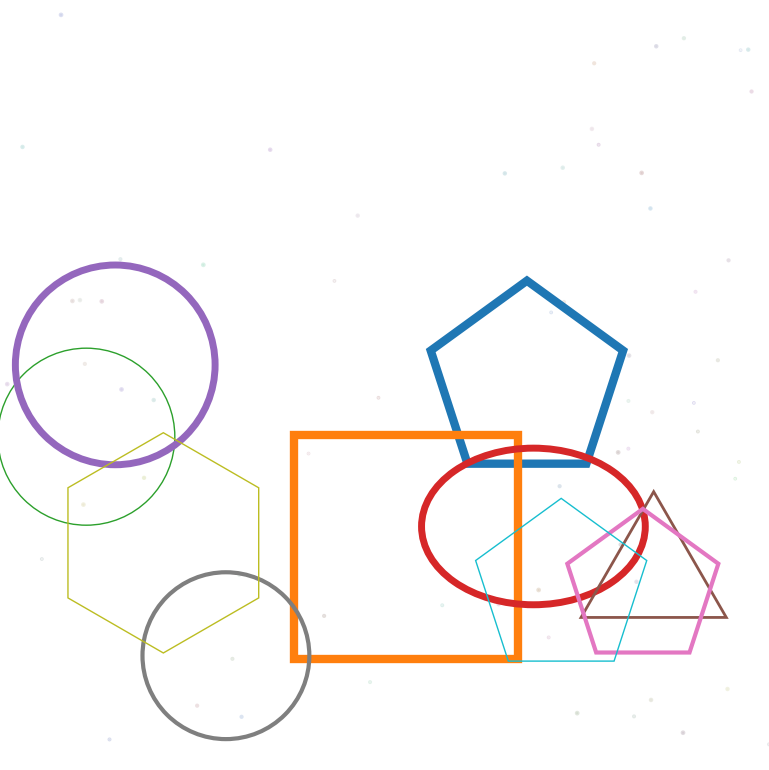[{"shape": "pentagon", "thickness": 3, "radius": 0.66, "center": [0.684, 0.504]}, {"shape": "square", "thickness": 3, "radius": 0.73, "center": [0.527, 0.29]}, {"shape": "circle", "thickness": 0.5, "radius": 0.57, "center": [0.112, 0.433]}, {"shape": "oval", "thickness": 2.5, "radius": 0.73, "center": [0.693, 0.316]}, {"shape": "circle", "thickness": 2.5, "radius": 0.65, "center": [0.15, 0.526]}, {"shape": "triangle", "thickness": 1, "radius": 0.54, "center": [0.849, 0.253]}, {"shape": "pentagon", "thickness": 1.5, "radius": 0.52, "center": [0.835, 0.236]}, {"shape": "circle", "thickness": 1.5, "radius": 0.54, "center": [0.293, 0.148]}, {"shape": "hexagon", "thickness": 0.5, "radius": 0.72, "center": [0.212, 0.295]}, {"shape": "pentagon", "thickness": 0.5, "radius": 0.58, "center": [0.729, 0.236]}]